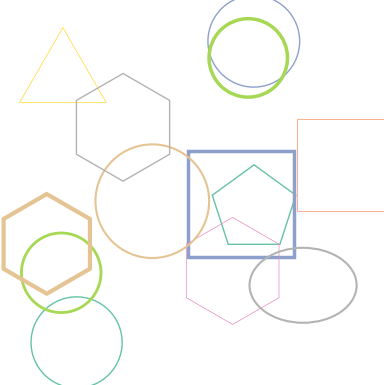[{"shape": "circle", "thickness": 1, "radius": 0.59, "center": [0.199, 0.111]}, {"shape": "pentagon", "thickness": 1, "radius": 0.57, "center": [0.66, 0.458]}, {"shape": "square", "thickness": 0.5, "radius": 0.6, "center": [0.891, 0.571]}, {"shape": "circle", "thickness": 1, "radius": 0.6, "center": [0.659, 0.893]}, {"shape": "square", "thickness": 2.5, "radius": 0.69, "center": [0.627, 0.47]}, {"shape": "hexagon", "thickness": 0.5, "radius": 0.69, "center": [0.604, 0.296]}, {"shape": "circle", "thickness": 2, "radius": 0.52, "center": [0.159, 0.291]}, {"shape": "circle", "thickness": 2.5, "radius": 0.51, "center": [0.645, 0.85]}, {"shape": "triangle", "thickness": 0.5, "radius": 0.65, "center": [0.163, 0.798]}, {"shape": "hexagon", "thickness": 3, "radius": 0.65, "center": [0.121, 0.367]}, {"shape": "circle", "thickness": 1.5, "radius": 0.74, "center": [0.396, 0.477]}, {"shape": "oval", "thickness": 1.5, "radius": 0.7, "center": [0.787, 0.259]}, {"shape": "hexagon", "thickness": 1, "radius": 0.7, "center": [0.32, 0.669]}]